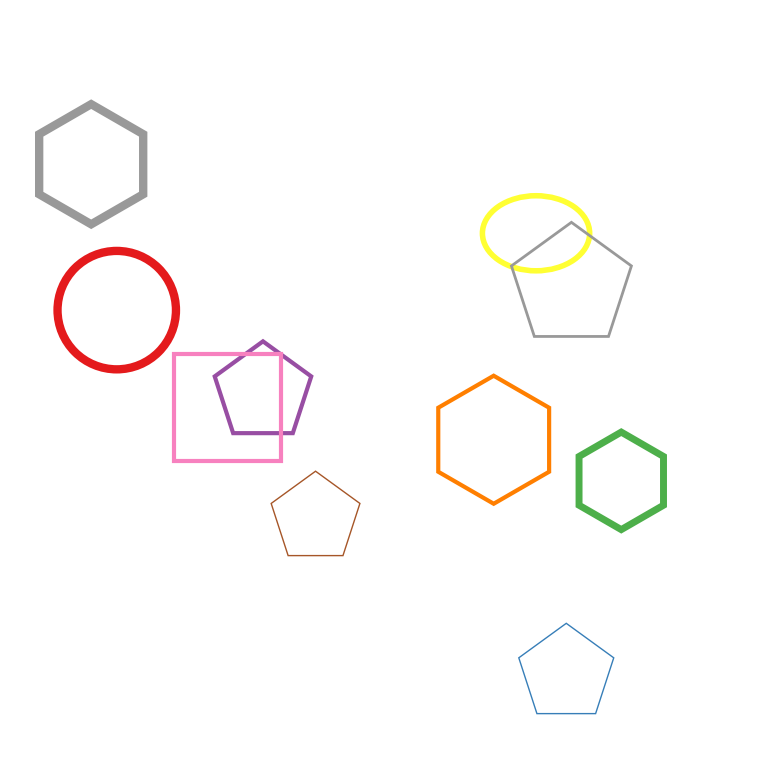[{"shape": "circle", "thickness": 3, "radius": 0.38, "center": [0.152, 0.597]}, {"shape": "pentagon", "thickness": 0.5, "radius": 0.32, "center": [0.735, 0.126]}, {"shape": "hexagon", "thickness": 2.5, "radius": 0.32, "center": [0.807, 0.376]}, {"shape": "pentagon", "thickness": 1.5, "radius": 0.33, "center": [0.342, 0.491]}, {"shape": "hexagon", "thickness": 1.5, "radius": 0.42, "center": [0.641, 0.429]}, {"shape": "oval", "thickness": 2, "radius": 0.35, "center": [0.696, 0.697]}, {"shape": "pentagon", "thickness": 0.5, "radius": 0.3, "center": [0.41, 0.327]}, {"shape": "square", "thickness": 1.5, "radius": 0.35, "center": [0.295, 0.471]}, {"shape": "hexagon", "thickness": 3, "radius": 0.39, "center": [0.118, 0.787]}, {"shape": "pentagon", "thickness": 1, "radius": 0.41, "center": [0.742, 0.629]}]